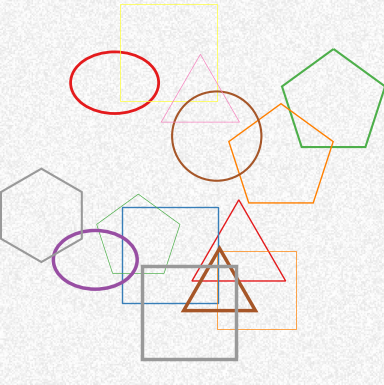[{"shape": "triangle", "thickness": 1, "radius": 0.7, "center": [0.62, 0.34]}, {"shape": "oval", "thickness": 2, "radius": 0.57, "center": [0.298, 0.785]}, {"shape": "square", "thickness": 1, "radius": 0.63, "center": [0.442, 0.338]}, {"shape": "pentagon", "thickness": 0.5, "radius": 0.57, "center": [0.359, 0.382]}, {"shape": "pentagon", "thickness": 1.5, "radius": 0.7, "center": [0.866, 0.732]}, {"shape": "oval", "thickness": 2.5, "radius": 0.54, "center": [0.247, 0.325]}, {"shape": "pentagon", "thickness": 1, "radius": 0.71, "center": [0.73, 0.588]}, {"shape": "square", "thickness": 0.5, "radius": 0.51, "center": [0.666, 0.247]}, {"shape": "square", "thickness": 0.5, "radius": 0.63, "center": [0.438, 0.863]}, {"shape": "triangle", "thickness": 2.5, "radius": 0.54, "center": [0.57, 0.247]}, {"shape": "circle", "thickness": 1.5, "radius": 0.58, "center": [0.563, 0.647]}, {"shape": "triangle", "thickness": 0.5, "radius": 0.59, "center": [0.52, 0.742]}, {"shape": "square", "thickness": 2.5, "radius": 0.6, "center": [0.491, 0.188]}, {"shape": "hexagon", "thickness": 1.5, "radius": 0.61, "center": [0.108, 0.441]}]